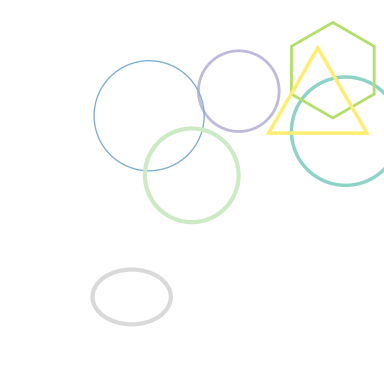[{"shape": "circle", "thickness": 2.5, "radius": 0.7, "center": [0.898, 0.659]}, {"shape": "circle", "thickness": 2, "radius": 0.52, "center": [0.62, 0.763]}, {"shape": "circle", "thickness": 1, "radius": 0.71, "center": [0.387, 0.699]}, {"shape": "hexagon", "thickness": 2, "radius": 0.62, "center": [0.864, 0.818]}, {"shape": "oval", "thickness": 3, "radius": 0.51, "center": [0.342, 0.229]}, {"shape": "circle", "thickness": 3, "radius": 0.61, "center": [0.498, 0.545]}, {"shape": "triangle", "thickness": 2.5, "radius": 0.74, "center": [0.825, 0.728]}]